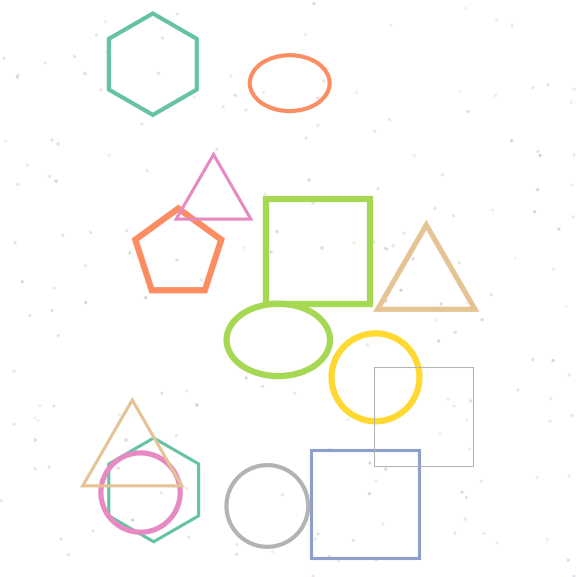[{"shape": "hexagon", "thickness": 1.5, "radius": 0.45, "center": [0.266, 0.151]}, {"shape": "hexagon", "thickness": 2, "radius": 0.44, "center": [0.265, 0.888]}, {"shape": "oval", "thickness": 2, "radius": 0.35, "center": [0.502, 0.855]}, {"shape": "pentagon", "thickness": 3, "radius": 0.39, "center": [0.309, 0.56]}, {"shape": "square", "thickness": 1.5, "radius": 0.47, "center": [0.632, 0.127]}, {"shape": "circle", "thickness": 2.5, "radius": 0.34, "center": [0.243, 0.146]}, {"shape": "triangle", "thickness": 1.5, "radius": 0.37, "center": [0.37, 0.657]}, {"shape": "square", "thickness": 3, "radius": 0.45, "center": [0.551, 0.564]}, {"shape": "oval", "thickness": 3, "radius": 0.45, "center": [0.482, 0.411]}, {"shape": "circle", "thickness": 3, "radius": 0.38, "center": [0.65, 0.346]}, {"shape": "triangle", "thickness": 1.5, "radius": 0.5, "center": [0.229, 0.207]}, {"shape": "triangle", "thickness": 2.5, "radius": 0.49, "center": [0.738, 0.512]}, {"shape": "square", "thickness": 0.5, "radius": 0.43, "center": [0.734, 0.278]}, {"shape": "circle", "thickness": 2, "radius": 0.35, "center": [0.463, 0.123]}]